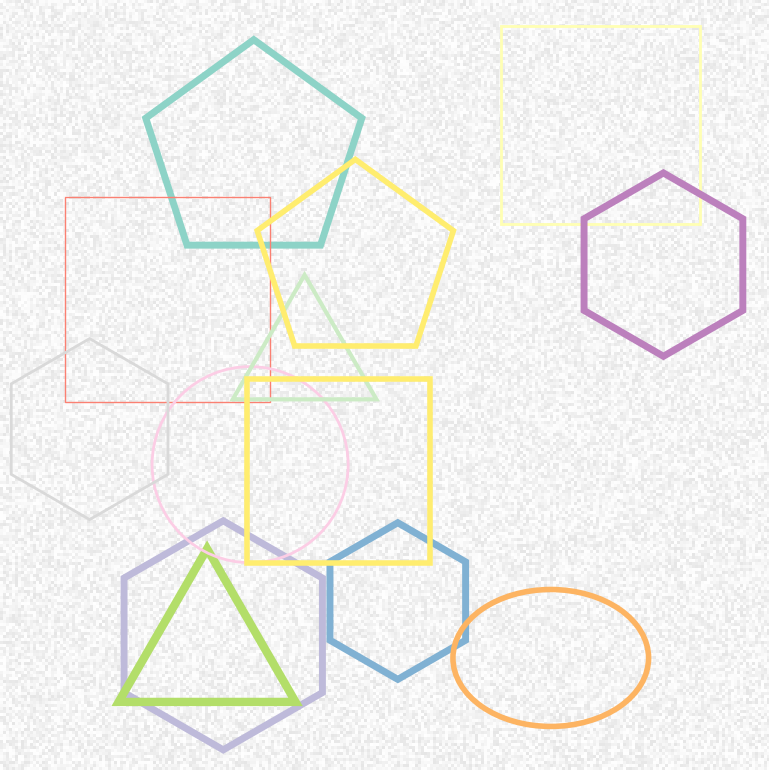[{"shape": "pentagon", "thickness": 2.5, "radius": 0.74, "center": [0.33, 0.801]}, {"shape": "square", "thickness": 1, "radius": 0.64, "center": [0.78, 0.837]}, {"shape": "hexagon", "thickness": 2.5, "radius": 0.74, "center": [0.29, 0.175]}, {"shape": "square", "thickness": 0.5, "radius": 0.66, "center": [0.218, 0.611]}, {"shape": "hexagon", "thickness": 2.5, "radius": 0.51, "center": [0.517, 0.219]}, {"shape": "oval", "thickness": 2, "radius": 0.64, "center": [0.715, 0.145]}, {"shape": "triangle", "thickness": 3, "radius": 0.66, "center": [0.269, 0.155]}, {"shape": "circle", "thickness": 1, "radius": 0.64, "center": [0.325, 0.397]}, {"shape": "hexagon", "thickness": 1, "radius": 0.59, "center": [0.116, 0.443]}, {"shape": "hexagon", "thickness": 2.5, "radius": 0.6, "center": [0.862, 0.656]}, {"shape": "triangle", "thickness": 1.5, "radius": 0.54, "center": [0.396, 0.535]}, {"shape": "pentagon", "thickness": 2, "radius": 0.67, "center": [0.461, 0.659]}, {"shape": "square", "thickness": 2, "radius": 0.59, "center": [0.439, 0.388]}]